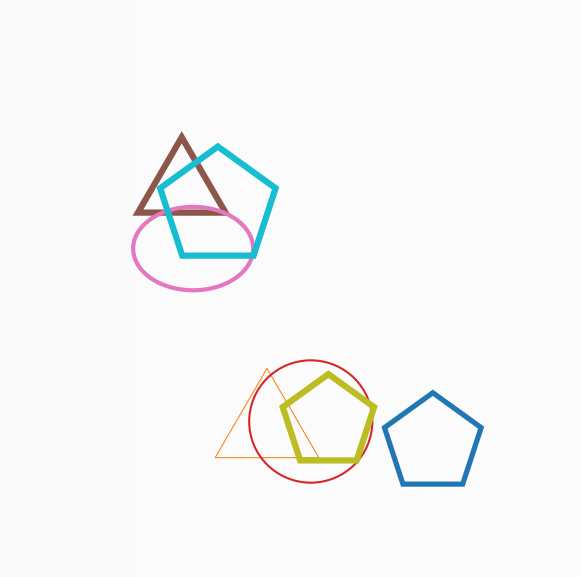[{"shape": "pentagon", "thickness": 2.5, "radius": 0.44, "center": [0.745, 0.232]}, {"shape": "triangle", "thickness": 0.5, "radius": 0.52, "center": [0.459, 0.258]}, {"shape": "circle", "thickness": 1, "radius": 0.53, "center": [0.535, 0.269]}, {"shape": "triangle", "thickness": 3, "radius": 0.43, "center": [0.313, 0.674]}, {"shape": "oval", "thickness": 2, "radius": 0.52, "center": [0.332, 0.569]}, {"shape": "pentagon", "thickness": 3, "radius": 0.41, "center": [0.565, 0.269]}, {"shape": "pentagon", "thickness": 3, "radius": 0.52, "center": [0.375, 0.641]}]